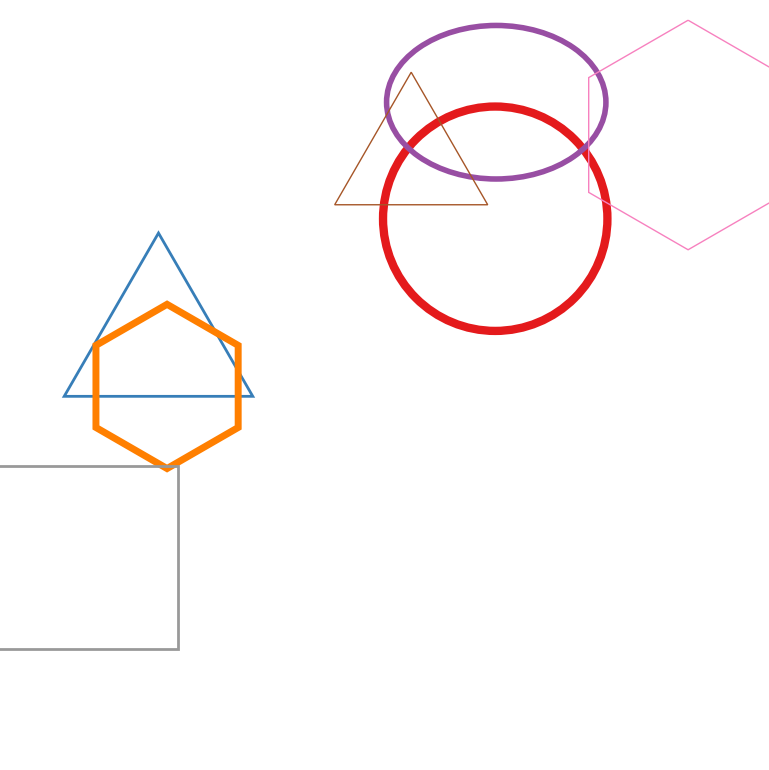[{"shape": "circle", "thickness": 3, "radius": 0.73, "center": [0.643, 0.716]}, {"shape": "triangle", "thickness": 1, "radius": 0.71, "center": [0.206, 0.556]}, {"shape": "oval", "thickness": 2, "radius": 0.71, "center": [0.644, 0.867]}, {"shape": "hexagon", "thickness": 2.5, "radius": 0.53, "center": [0.217, 0.498]}, {"shape": "triangle", "thickness": 0.5, "radius": 0.57, "center": [0.534, 0.791]}, {"shape": "hexagon", "thickness": 0.5, "radius": 0.75, "center": [0.894, 0.825]}, {"shape": "square", "thickness": 1, "radius": 0.59, "center": [0.113, 0.276]}]